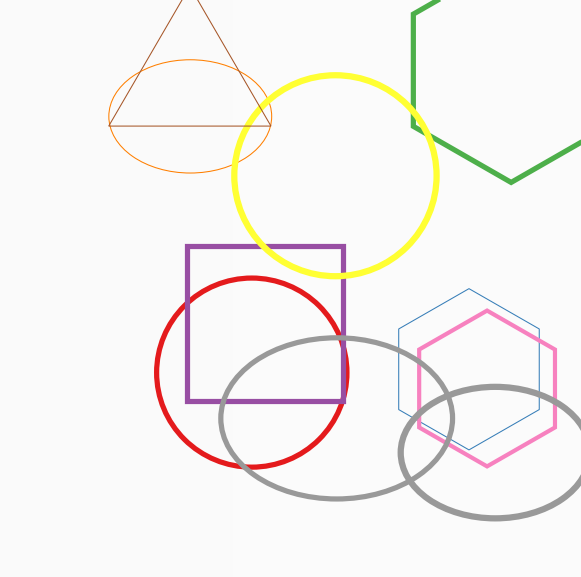[{"shape": "circle", "thickness": 2.5, "radius": 0.82, "center": [0.433, 0.354]}, {"shape": "hexagon", "thickness": 0.5, "radius": 0.7, "center": [0.807, 0.36]}, {"shape": "hexagon", "thickness": 2.5, "radius": 0.97, "center": [0.879, 0.878]}, {"shape": "square", "thickness": 2.5, "radius": 0.67, "center": [0.456, 0.439]}, {"shape": "oval", "thickness": 0.5, "radius": 0.7, "center": [0.327, 0.798]}, {"shape": "circle", "thickness": 3, "radius": 0.87, "center": [0.577, 0.695]}, {"shape": "triangle", "thickness": 0.5, "radius": 0.81, "center": [0.327, 0.861]}, {"shape": "hexagon", "thickness": 2, "radius": 0.67, "center": [0.838, 0.326]}, {"shape": "oval", "thickness": 2.5, "radius": 1.0, "center": [0.579, 0.275]}, {"shape": "oval", "thickness": 3, "radius": 0.81, "center": [0.852, 0.215]}]